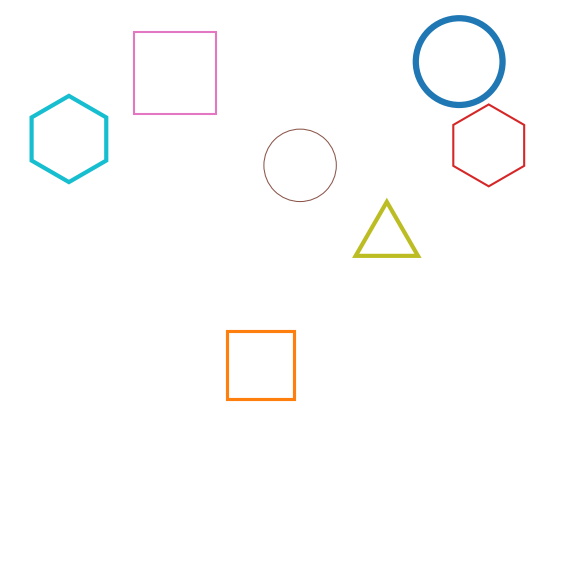[{"shape": "circle", "thickness": 3, "radius": 0.38, "center": [0.795, 0.892]}, {"shape": "square", "thickness": 1.5, "radius": 0.29, "center": [0.451, 0.367]}, {"shape": "hexagon", "thickness": 1, "radius": 0.35, "center": [0.846, 0.747]}, {"shape": "circle", "thickness": 0.5, "radius": 0.31, "center": [0.52, 0.713]}, {"shape": "square", "thickness": 1, "radius": 0.36, "center": [0.303, 0.872]}, {"shape": "triangle", "thickness": 2, "radius": 0.31, "center": [0.67, 0.587]}, {"shape": "hexagon", "thickness": 2, "radius": 0.37, "center": [0.119, 0.758]}]